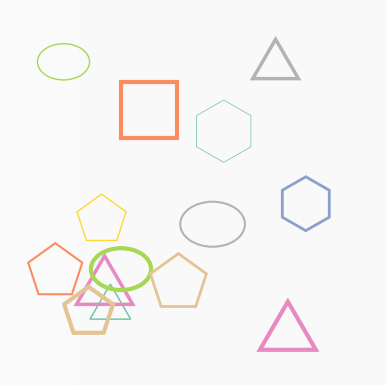[{"shape": "triangle", "thickness": 1, "radius": 0.3, "center": [0.285, 0.201]}, {"shape": "hexagon", "thickness": 0.5, "radius": 0.4, "center": [0.577, 0.659]}, {"shape": "pentagon", "thickness": 1.5, "radius": 0.37, "center": [0.143, 0.295]}, {"shape": "square", "thickness": 3, "radius": 0.36, "center": [0.385, 0.714]}, {"shape": "hexagon", "thickness": 2, "radius": 0.35, "center": [0.789, 0.471]}, {"shape": "triangle", "thickness": 2.5, "radius": 0.42, "center": [0.27, 0.251]}, {"shape": "triangle", "thickness": 3, "radius": 0.42, "center": [0.743, 0.133]}, {"shape": "oval", "thickness": 3, "radius": 0.39, "center": [0.312, 0.301]}, {"shape": "oval", "thickness": 1, "radius": 0.34, "center": [0.164, 0.839]}, {"shape": "pentagon", "thickness": 1, "radius": 0.33, "center": [0.262, 0.429]}, {"shape": "pentagon", "thickness": 3, "radius": 0.33, "center": [0.229, 0.189]}, {"shape": "pentagon", "thickness": 2, "radius": 0.38, "center": [0.46, 0.265]}, {"shape": "oval", "thickness": 1.5, "radius": 0.42, "center": [0.549, 0.418]}, {"shape": "triangle", "thickness": 2.5, "radius": 0.34, "center": [0.711, 0.83]}]